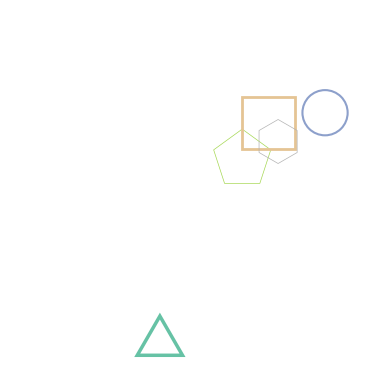[{"shape": "triangle", "thickness": 2.5, "radius": 0.34, "center": [0.415, 0.111]}, {"shape": "circle", "thickness": 1.5, "radius": 0.29, "center": [0.844, 0.707]}, {"shape": "pentagon", "thickness": 0.5, "radius": 0.39, "center": [0.629, 0.587]}, {"shape": "square", "thickness": 2, "radius": 0.34, "center": [0.697, 0.681]}, {"shape": "hexagon", "thickness": 0.5, "radius": 0.29, "center": [0.722, 0.632]}]